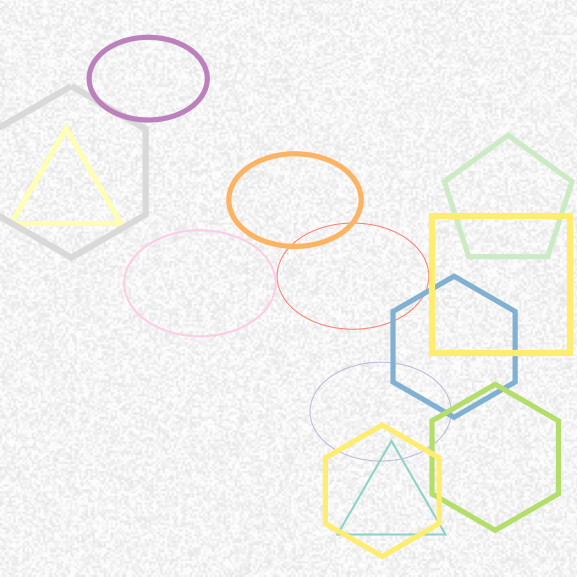[{"shape": "triangle", "thickness": 1, "radius": 0.54, "center": [0.678, 0.128]}, {"shape": "triangle", "thickness": 2.5, "radius": 0.55, "center": [0.115, 0.667]}, {"shape": "oval", "thickness": 0.5, "radius": 0.61, "center": [0.659, 0.286]}, {"shape": "oval", "thickness": 0.5, "radius": 0.66, "center": [0.611, 0.521]}, {"shape": "hexagon", "thickness": 2.5, "radius": 0.61, "center": [0.786, 0.399]}, {"shape": "oval", "thickness": 2.5, "radius": 0.57, "center": [0.511, 0.653]}, {"shape": "hexagon", "thickness": 2.5, "radius": 0.63, "center": [0.858, 0.207]}, {"shape": "oval", "thickness": 1, "radius": 0.66, "center": [0.346, 0.509]}, {"shape": "hexagon", "thickness": 3, "radius": 0.74, "center": [0.124, 0.702]}, {"shape": "oval", "thickness": 2.5, "radius": 0.51, "center": [0.257, 0.863]}, {"shape": "pentagon", "thickness": 2.5, "radius": 0.58, "center": [0.88, 0.649]}, {"shape": "square", "thickness": 3, "radius": 0.6, "center": [0.868, 0.506]}, {"shape": "hexagon", "thickness": 2.5, "radius": 0.57, "center": [0.662, 0.149]}]